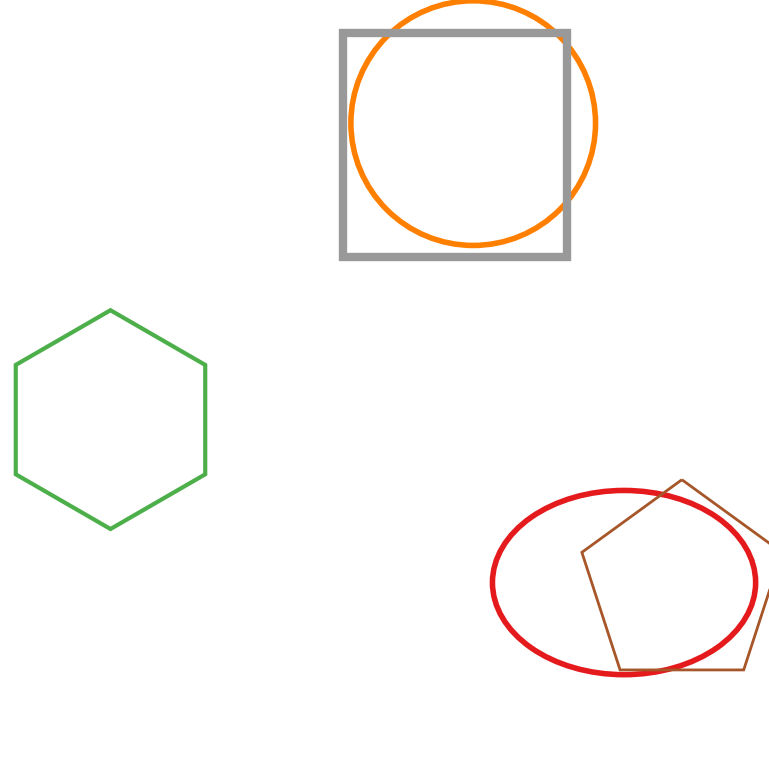[{"shape": "oval", "thickness": 2, "radius": 0.85, "center": [0.81, 0.243]}, {"shape": "hexagon", "thickness": 1.5, "radius": 0.71, "center": [0.143, 0.455]}, {"shape": "circle", "thickness": 2, "radius": 0.79, "center": [0.615, 0.84]}, {"shape": "pentagon", "thickness": 1, "radius": 0.68, "center": [0.886, 0.24]}, {"shape": "square", "thickness": 3, "radius": 0.73, "center": [0.591, 0.812]}]